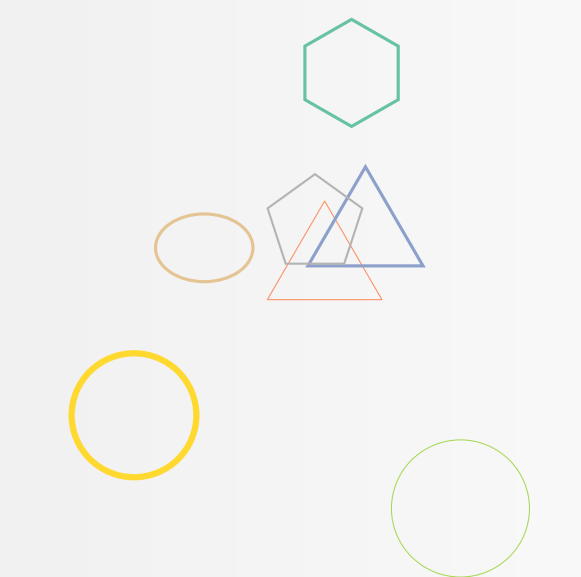[{"shape": "hexagon", "thickness": 1.5, "radius": 0.46, "center": [0.605, 0.873]}, {"shape": "triangle", "thickness": 0.5, "radius": 0.57, "center": [0.559, 0.537]}, {"shape": "triangle", "thickness": 1.5, "radius": 0.57, "center": [0.629, 0.596]}, {"shape": "circle", "thickness": 0.5, "radius": 0.59, "center": [0.792, 0.119]}, {"shape": "circle", "thickness": 3, "radius": 0.54, "center": [0.231, 0.28]}, {"shape": "oval", "thickness": 1.5, "radius": 0.42, "center": [0.351, 0.57]}, {"shape": "pentagon", "thickness": 1, "radius": 0.43, "center": [0.542, 0.612]}]